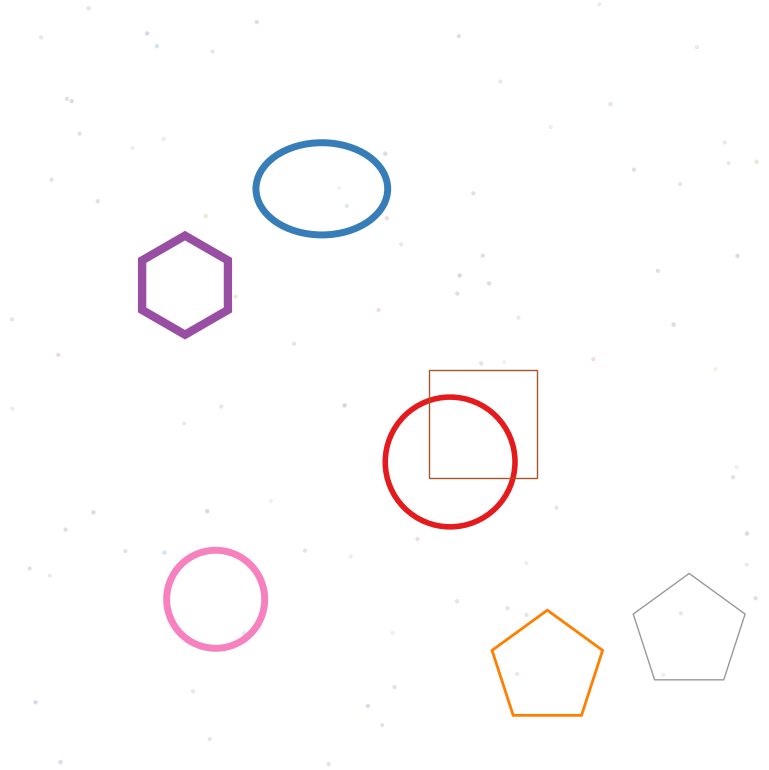[{"shape": "circle", "thickness": 2, "radius": 0.42, "center": [0.585, 0.4]}, {"shape": "oval", "thickness": 2.5, "radius": 0.43, "center": [0.418, 0.755]}, {"shape": "hexagon", "thickness": 3, "radius": 0.32, "center": [0.24, 0.63]}, {"shape": "pentagon", "thickness": 1, "radius": 0.38, "center": [0.711, 0.132]}, {"shape": "square", "thickness": 0.5, "radius": 0.35, "center": [0.627, 0.449]}, {"shape": "circle", "thickness": 2.5, "radius": 0.32, "center": [0.28, 0.222]}, {"shape": "pentagon", "thickness": 0.5, "radius": 0.38, "center": [0.895, 0.179]}]